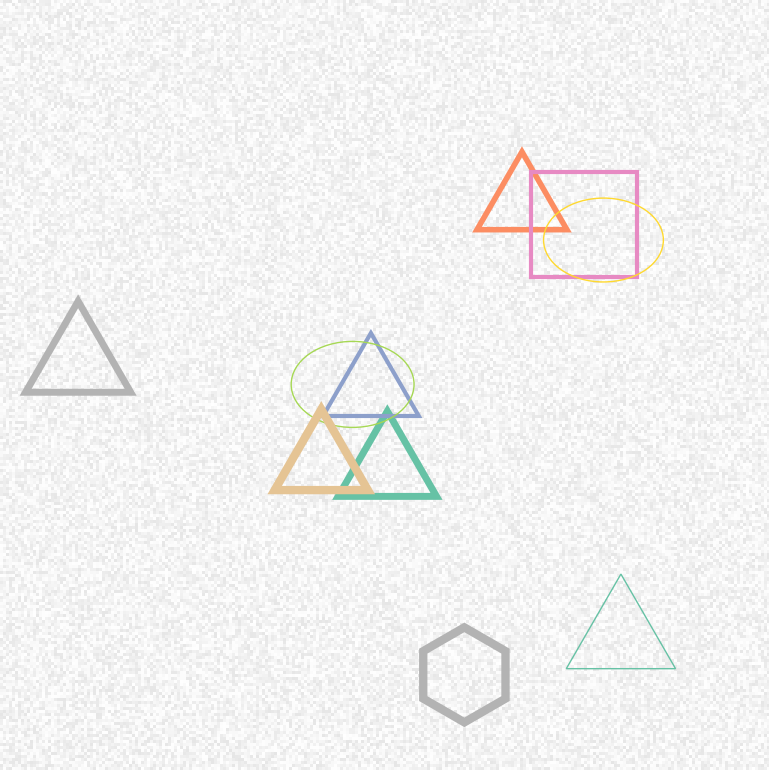[{"shape": "triangle", "thickness": 2.5, "radius": 0.37, "center": [0.503, 0.392]}, {"shape": "triangle", "thickness": 0.5, "radius": 0.41, "center": [0.806, 0.173]}, {"shape": "triangle", "thickness": 2, "radius": 0.34, "center": [0.678, 0.735]}, {"shape": "triangle", "thickness": 1.5, "radius": 0.36, "center": [0.482, 0.496]}, {"shape": "square", "thickness": 1.5, "radius": 0.34, "center": [0.758, 0.708]}, {"shape": "oval", "thickness": 0.5, "radius": 0.4, "center": [0.458, 0.501]}, {"shape": "oval", "thickness": 0.5, "radius": 0.39, "center": [0.784, 0.688]}, {"shape": "triangle", "thickness": 3, "radius": 0.35, "center": [0.417, 0.398]}, {"shape": "hexagon", "thickness": 3, "radius": 0.31, "center": [0.603, 0.124]}, {"shape": "triangle", "thickness": 2.5, "radius": 0.39, "center": [0.101, 0.53]}]